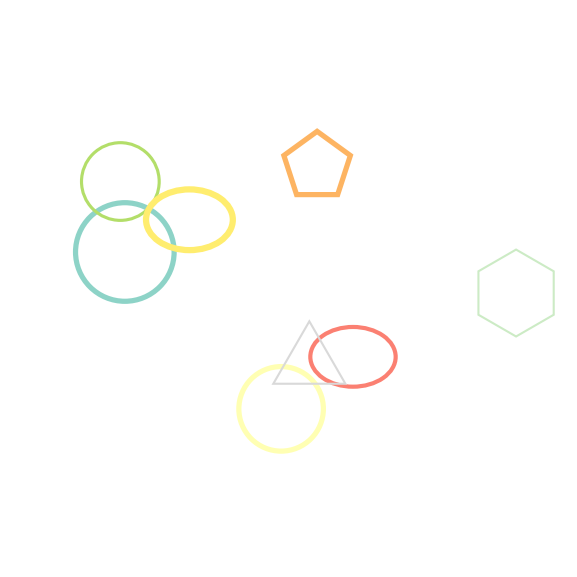[{"shape": "circle", "thickness": 2.5, "radius": 0.43, "center": [0.216, 0.563]}, {"shape": "circle", "thickness": 2.5, "radius": 0.37, "center": [0.487, 0.291]}, {"shape": "oval", "thickness": 2, "radius": 0.37, "center": [0.611, 0.381]}, {"shape": "pentagon", "thickness": 2.5, "radius": 0.3, "center": [0.549, 0.711]}, {"shape": "circle", "thickness": 1.5, "radius": 0.34, "center": [0.208, 0.685]}, {"shape": "triangle", "thickness": 1, "radius": 0.36, "center": [0.536, 0.371]}, {"shape": "hexagon", "thickness": 1, "radius": 0.38, "center": [0.894, 0.492]}, {"shape": "oval", "thickness": 3, "radius": 0.38, "center": [0.328, 0.619]}]